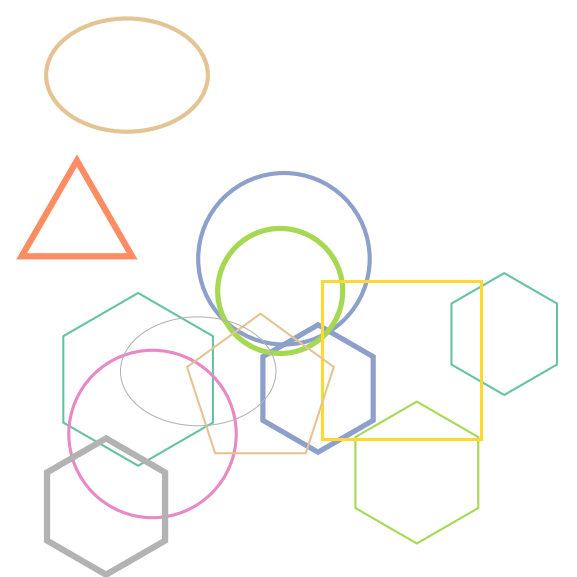[{"shape": "hexagon", "thickness": 1, "radius": 0.75, "center": [0.239, 0.342]}, {"shape": "hexagon", "thickness": 1, "radius": 0.53, "center": [0.873, 0.421]}, {"shape": "triangle", "thickness": 3, "radius": 0.55, "center": [0.133, 0.611]}, {"shape": "hexagon", "thickness": 2.5, "radius": 0.55, "center": [0.551, 0.326]}, {"shape": "circle", "thickness": 2, "radius": 0.74, "center": [0.492, 0.551]}, {"shape": "circle", "thickness": 1.5, "radius": 0.72, "center": [0.264, 0.248]}, {"shape": "hexagon", "thickness": 1, "radius": 0.61, "center": [0.722, 0.181]}, {"shape": "circle", "thickness": 2.5, "radius": 0.54, "center": [0.485, 0.495]}, {"shape": "square", "thickness": 1.5, "radius": 0.69, "center": [0.695, 0.376]}, {"shape": "pentagon", "thickness": 1, "radius": 0.67, "center": [0.451, 0.322]}, {"shape": "oval", "thickness": 2, "radius": 0.7, "center": [0.22, 0.869]}, {"shape": "oval", "thickness": 0.5, "radius": 0.67, "center": [0.343, 0.356]}, {"shape": "hexagon", "thickness": 3, "radius": 0.59, "center": [0.184, 0.122]}]